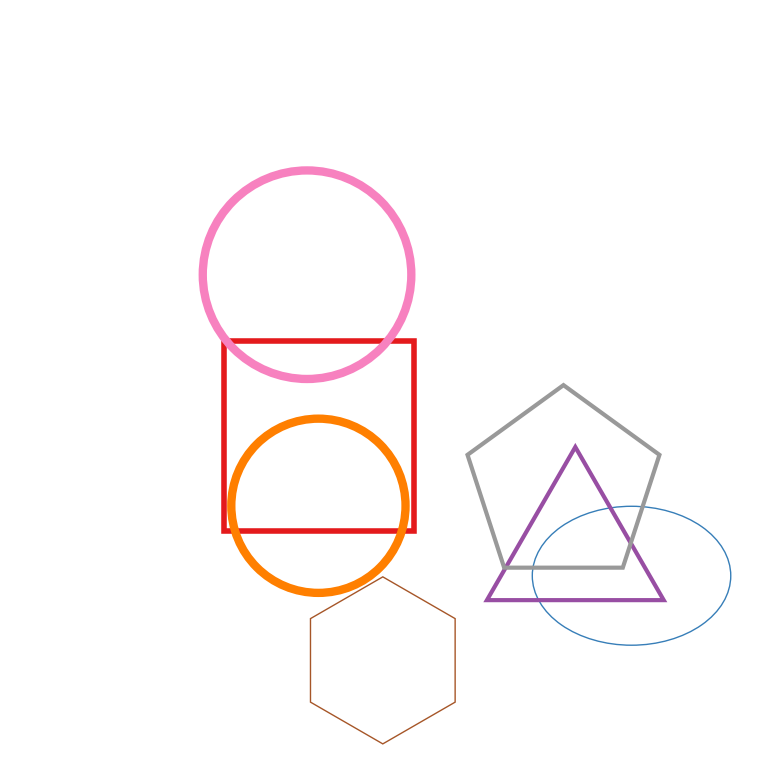[{"shape": "square", "thickness": 2, "radius": 0.62, "center": [0.415, 0.434]}, {"shape": "oval", "thickness": 0.5, "radius": 0.64, "center": [0.82, 0.252]}, {"shape": "triangle", "thickness": 1.5, "radius": 0.66, "center": [0.747, 0.287]}, {"shape": "circle", "thickness": 3, "radius": 0.57, "center": [0.414, 0.343]}, {"shape": "hexagon", "thickness": 0.5, "radius": 0.54, "center": [0.497, 0.142]}, {"shape": "circle", "thickness": 3, "radius": 0.68, "center": [0.399, 0.643]}, {"shape": "pentagon", "thickness": 1.5, "radius": 0.66, "center": [0.732, 0.369]}]